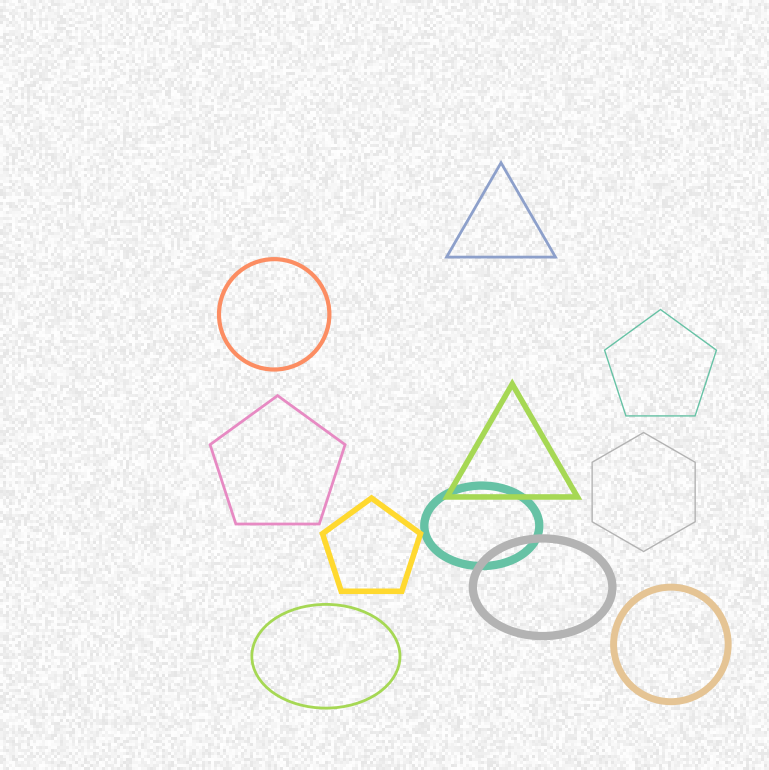[{"shape": "oval", "thickness": 3, "radius": 0.37, "center": [0.626, 0.317]}, {"shape": "pentagon", "thickness": 0.5, "radius": 0.38, "center": [0.858, 0.522]}, {"shape": "circle", "thickness": 1.5, "radius": 0.36, "center": [0.356, 0.592]}, {"shape": "triangle", "thickness": 1, "radius": 0.41, "center": [0.651, 0.707]}, {"shape": "pentagon", "thickness": 1, "radius": 0.46, "center": [0.361, 0.394]}, {"shape": "oval", "thickness": 1, "radius": 0.48, "center": [0.423, 0.148]}, {"shape": "triangle", "thickness": 2, "radius": 0.49, "center": [0.665, 0.403]}, {"shape": "pentagon", "thickness": 2, "radius": 0.33, "center": [0.482, 0.286]}, {"shape": "circle", "thickness": 2.5, "radius": 0.37, "center": [0.871, 0.163]}, {"shape": "oval", "thickness": 3, "radius": 0.45, "center": [0.705, 0.237]}, {"shape": "hexagon", "thickness": 0.5, "radius": 0.39, "center": [0.836, 0.361]}]